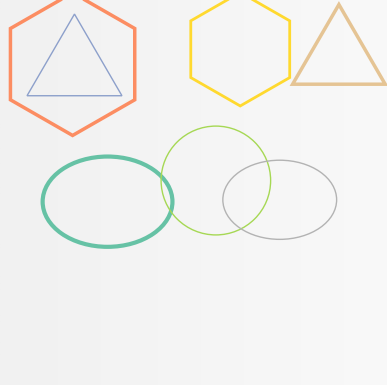[{"shape": "oval", "thickness": 3, "radius": 0.84, "center": [0.278, 0.476]}, {"shape": "hexagon", "thickness": 2.5, "radius": 0.93, "center": [0.187, 0.833]}, {"shape": "triangle", "thickness": 1, "radius": 0.71, "center": [0.192, 0.822]}, {"shape": "circle", "thickness": 1, "radius": 0.71, "center": [0.557, 0.531]}, {"shape": "hexagon", "thickness": 2, "radius": 0.74, "center": [0.62, 0.872]}, {"shape": "triangle", "thickness": 2.5, "radius": 0.69, "center": [0.875, 0.85]}, {"shape": "oval", "thickness": 1, "radius": 0.73, "center": [0.722, 0.481]}]